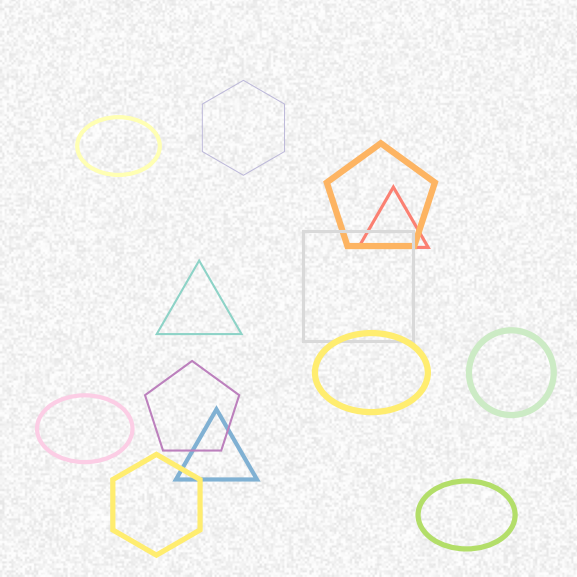[{"shape": "triangle", "thickness": 1, "radius": 0.42, "center": [0.345, 0.463]}, {"shape": "oval", "thickness": 2, "radius": 0.36, "center": [0.205, 0.746]}, {"shape": "hexagon", "thickness": 0.5, "radius": 0.41, "center": [0.421, 0.778]}, {"shape": "triangle", "thickness": 1.5, "radius": 0.35, "center": [0.681, 0.606]}, {"shape": "triangle", "thickness": 2, "radius": 0.41, "center": [0.375, 0.209]}, {"shape": "pentagon", "thickness": 3, "radius": 0.49, "center": [0.659, 0.653]}, {"shape": "oval", "thickness": 2.5, "radius": 0.42, "center": [0.808, 0.107]}, {"shape": "oval", "thickness": 2, "radius": 0.41, "center": [0.147, 0.257]}, {"shape": "square", "thickness": 1.5, "radius": 0.48, "center": [0.619, 0.503]}, {"shape": "pentagon", "thickness": 1, "radius": 0.43, "center": [0.333, 0.288]}, {"shape": "circle", "thickness": 3, "radius": 0.37, "center": [0.885, 0.354]}, {"shape": "oval", "thickness": 3, "radius": 0.49, "center": [0.643, 0.354]}, {"shape": "hexagon", "thickness": 2.5, "radius": 0.44, "center": [0.271, 0.125]}]